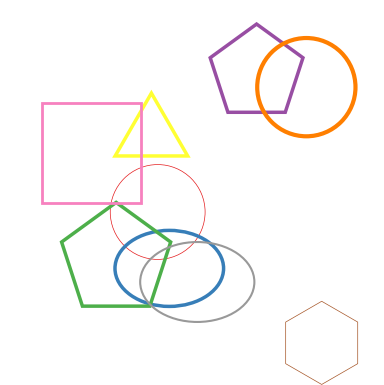[{"shape": "circle", "thickness": 0.5, "radius": 0.62, "center": [0.41, 0.449]}, {"shape": "oval", "thickness": 2.5, "radius": 0.71, "center": [0.44, 0.303]}, {"shape": "pentagon", "thickness": 2.5, "radius": 0.74, "center": [0.302, 0.325]}, {"shape": "pentagon", "thickness": 2.5, "radius": 0.63, "center": [0.666, 0.811]}, {"shape": "circle", "thickness": 3, "radius": 0.64, "center": [0.796, 0.774]}, {"shape": "triangle", "thickness": 2.5, "radius": 0.54, "center": [0.393, 0.649]}, {"shape": "hexagon", "thickness": 0.5, "radius": 0.54, "center": [0.836, 0.109]}, {"shape": "square", "thickness": 2, "radius": 0.65, "center": [0.237, 0.602]}, {"shape": "oval", "thickness": 1.5, "radius": 0.74, "center": [0.512, 0.268]}]